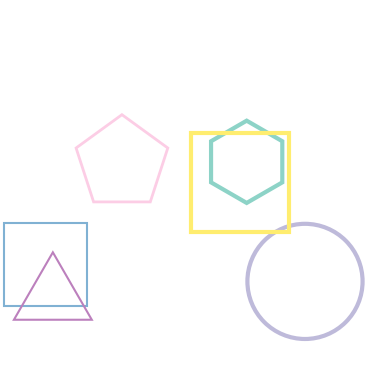[{"shape": "hexagon", "thickness": 3, "radius": 0.53, "center": [0.641, 0.58]}, {"shape": "circle", "thickness": 3, "radius": 0.75, "center": [0.792, 0.269]}, {"shape": "square", "thickness": 1.5, "radius": 0.54, "center": [0.118, 0.314]}, {"shape": "pentagon", "thickness": 2, "radius": 0.63, "center": [0.317, 0.577]}, {"shape": "triangle", "thickness": 1.5, "radius": 0.58, "center": [0.137, 0.228]}, {"shape": "square", "thickness": 3, "radius": 0.64, "center": [0.624, 0.527]}]